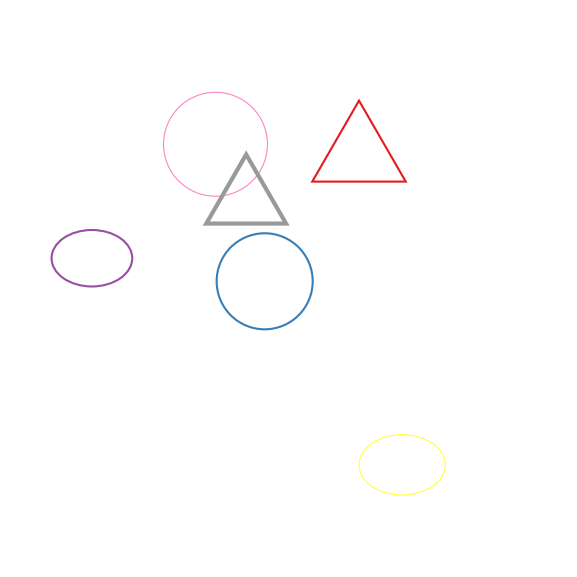[{"shape": "triangle", "thickness": 1, "radius": 0.47, "center": [0.622, 0.731]}, {"shape": "circle", "thickness": 1, "radius": 0.42, "center": [0.458, 0.512]}, {"shape": "oval", "thickness": 1, "radius": 0.35, "center": [0.159, 0.552]}, {"shape": "oval", "thickness": 0.5, "radius": 0.37, "center": [0.696, 0.194]}, {"shape": "circle", "thickness": 0.5, "radius": 0.45, "center": [0.373, 0.749]}, {"shape": "triangle", "thickness": 2, "radius": 0.4, "center": [0.426, 0.652]}]